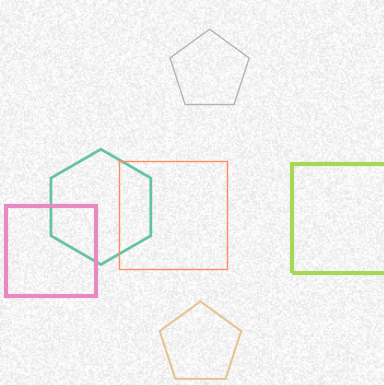[{"shape": "hexagon", "thickness": 2, "radius": 0.75, "center": [0.262, 0.463]}, {"shape": "square", "thickness": 1, "radius": 0.7, "center": [0.449, 0.442]}, {"shape": "square", "thickness": 3, "radius": 0.59, "center": [0.133, 0.348]}, {"shape": "square", "thickness": 3, "radius": 0.71, "center": [0.9, 0.433]}, {"shape": "pentagon", "thickness": 1.5, "radius": 0.56, "center": [0.521, 0.106]}, {"shape": "pentagon", "thickness": 1, "radius": 0.54, "center": [0.544, 0.816]}]